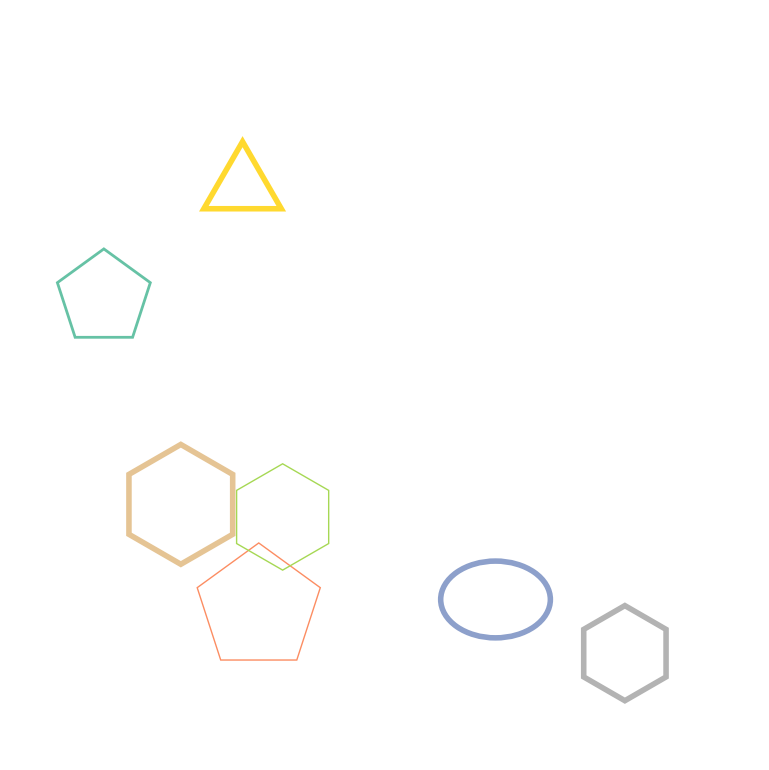[{"shape": "pentagon", "thickness": 1, "radius": 0.32, "center": [0.135, 0.613]}, {"shape": "pentagon", "thickness": 0.5, "radius": 0.42, "center": [0.336, 0.211]}, {"shape": "oval", "thickness": 2, "radius": 0.36, "center": [0.644, 0.221]}, {"shape": "hexagon", "thickness": 0.5, "radius": 0.35, "center": [0.367, 0.329]}, {"shape": "triangle", "thickness": 2, "radius": 0.29, "center": [0.315, 0.758]}, {"shape": "hexagon", "thickness": 2, "radius": 0.39, "center": [0.235, 0.345]}, {"shape": "hexagon", "thickness": 2, "radius": 0.31, "center": [0.812, 0.152]}]